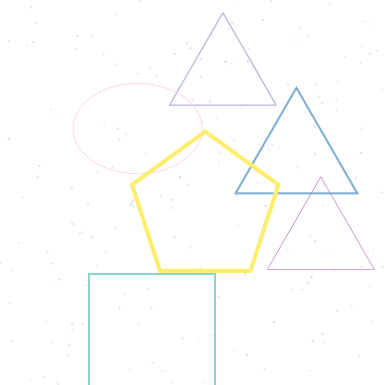[{"shape": "square", "thickness": 1.5, "radius": 0.82, "center": [0.395, 0.124]}, {"shape": "triangle", "thickness": 1, "radius": 0.8, "center": [0.579, 0.807]}, {"shape": "triangle", "thickness": 1.5, "radius": 0.91, "center": [0.77, 0.589]}, {"shape": "oval", "thickness": 0.5, "radius": 0.84, "center": [0.357, 0.666]}, {"shape": "triangle", "thickness": 0.5, "radius": 0.8, "center": [0.833, 0.38]}, {"shape": "pentagon", "thickness": 3, "radius": 1.0, "center": [0.533, 0.458]}]